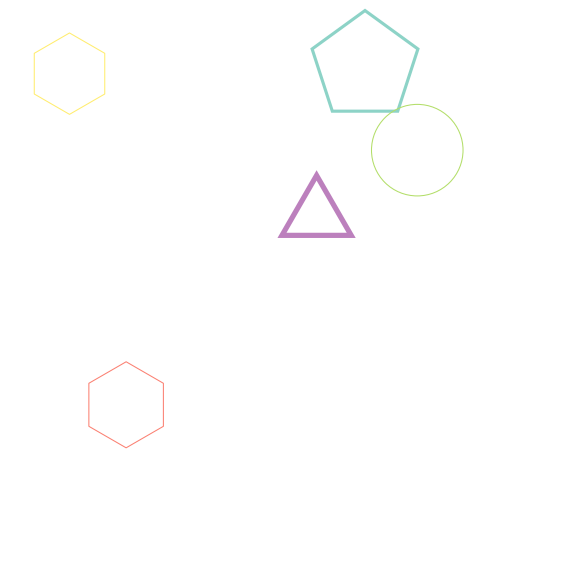[{"shape": "pentagon", "thickness": 1.5, "radius": 0.48, "center": [0.632, 0.885]}, {"shape": "hexagon", "thickness": 0.5, "radius": 0.37, "center": [0.218, 0.298]}, {"shape": "circle", "thickness": 0.5, "radius": 0.4, "center": [0.723, 0.739]}, {"shape": "triangle", "thickness": 2.5, "radius": 0.35, "center": [0.548, 0.626]}, {"shape": "hexagon", "thickness": 0.5, "radius": 0.35, "center": [0.12, 0.872]}]